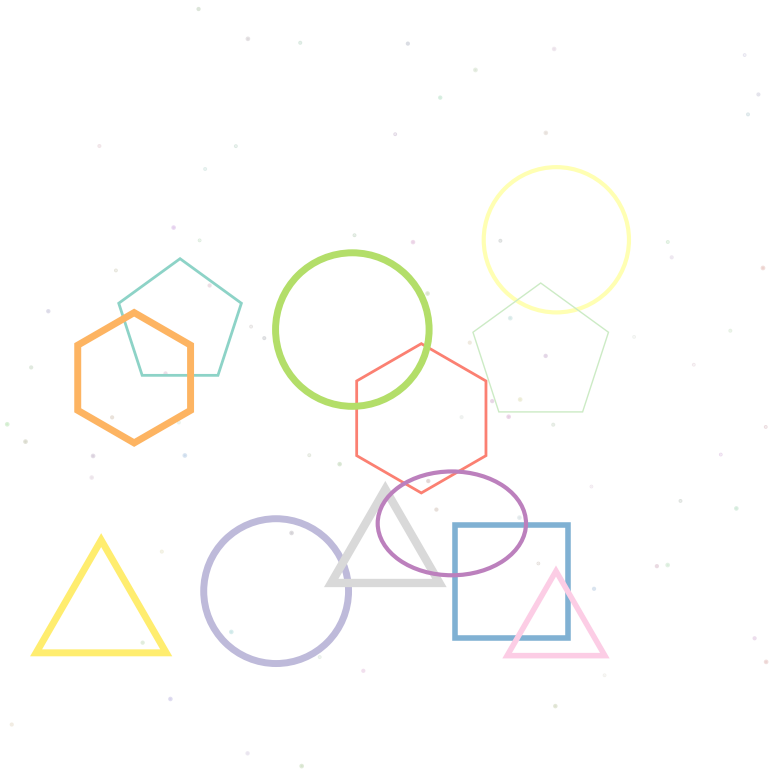[{"shape": "pentagon", "thickness": 1, "radius": 0.42, "center": [0.234, 0.58]}, {"shape": "circle", "thickness": 1.5, "radius": 0.47, "center": [0.723, 0.689]}, {"shape": "circle", "thickness": 2.5, "radius": 0.47, "center": [0.359, 0.232]}, {"shape": "hexagon", "thickness": 1, "radius": 0.48, "center": [0.547, 0.457]}, {"shape": "square", "thickness": 2, "radius": 0.37, "center": [0.664, 0.245]}, {"shape": "hexagon", "thickness": 2.5, "radius": 0.42, "center": [0.174, 0.509]}, {"shape": "circle", "thickness": 2.5, "radius": 0.5, "center": [0.458, 0.572]}, {"shape": "triangle", "thickness": 2, "radius": 0.37, "center": [0.722, 0.185]}, {"shape": "triangle", "thickness": 3, "radius": 0.41, "center": [0.5, 0.283]}, {"shape": "oval", "thickness": 1.5, "radius": 0.48, "center": [0.587, 0.32]}, {"shape": "pentagon", "thickness": 0.5, "radius": 0.46, "center": [0.702, 0.54]}, {"shape": "triangle", "thickness": 2.5, "radius": 0.49, "center": [0.131, 0.201]}]